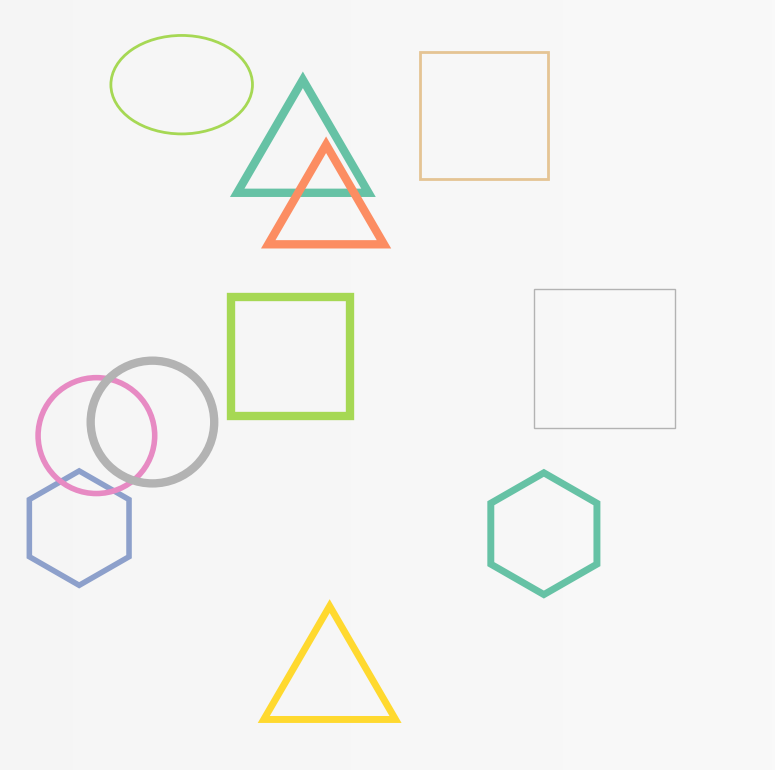[{"shape": "hexagon", "thickness": 2.5, "radius": 0.4, "center": [0.702, 0.307]}, {"shape": "triangle", "thickness": 3, "radius": 0.49, "center": [0.391, 0.799]}, {"shape": "triangle", "thickness": 3, "radius": 0.43, "center": [0.421, 0.726]}, {"shape": "hexagon", "thickness": 2, "radius": 0.37, "center": [0.102, 0.314]}, {"shape": "circle", "thickness": 2, "radius": 0.38, "center": [0.124, 0.434]}, {"shape": "oval", "thickness": 1, "radius": 0.46, "center": [0.234, 0.89]}, {"shape": "square", "thickness": 3, "radius": 0.39, "center": [0.375, 0.537]}, {"shape": "triangle", "thickness": 2.5, "radius": 0.49, "center": [0.425, 0.115]}, {"shape": "square", "thickness": 1, "radius": 0.41, "center": [0.624, 0.849]}, {"shape": "circle", "thickness": 3, "radius": 0.4, "center": [0.197, 0.452]}, {"shape": "square", "thickness": 0.5, "radius": 0.45, "center": [0.78, 0.534]}]